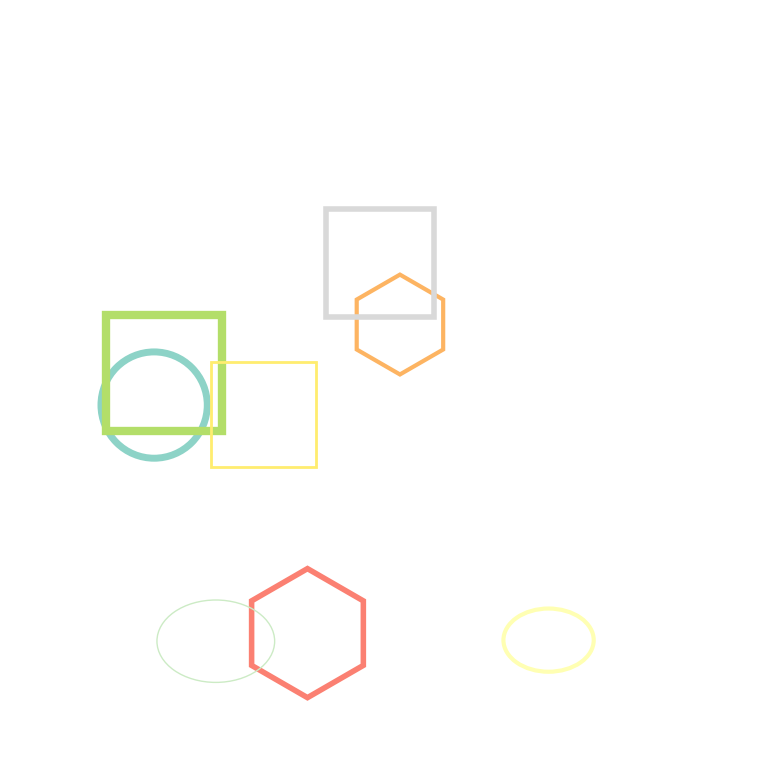[{"shape": "circle", "thickness": 2.5, "radius": 0.35, "center": [0.2, 0.474]}, {"shape": "oval", "thickness": 1.5, "radius": 0.29, "center": [0.712, 0.169]}, {"shape": "hexagon", "thickness": 2, "radius": 0.42, "center": [0.399, 0.178]}, {"shape": "hexagon", "thickness": 1.5, "radius": 0.32, "center": [0.519, 0.579]}, {"shape": "square", "thickness": 3, "radius": 0.38, "center": [0.213, 0.515]}, {"shape": "square", "thickness": 2, "radius": 0.35, "center": [0.494, 0.659]}, {"shape": "oval", "thickness": 0.5, "radius": 0.38, "center": [0.28, 0.167]}, {"shape": "square", "thickness": 1, "radius": 0.34, "center": [0.342, 0.462]}]